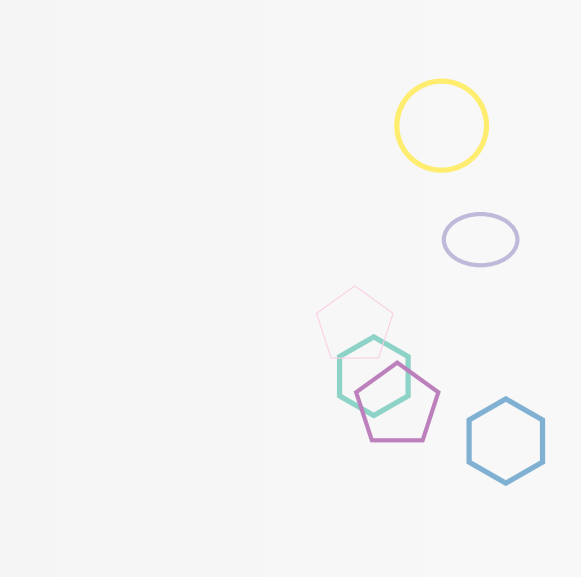[{"shape": "hexagon", "thickness": 2.5, "radius": 0.34, "center": [0.643, 0.348]}, {"shape": "oval", "thickness": 2, "radius": 0.32, "center": [0.827, 0.584]}, {"shape": "hexagon", "thickness": 2.5, "radius": 0.36, "center": [0.87, 0.235]}, {"shape": "pentagon", "thickness": 0.5, "radius": 0.35, "center": [0.61, 0.435]}, {"shape": "pentagon", "thickness": 2, "radius": 0.37, "center": [0.683, 0.297]}, {"shape": "circle", "thickness": 2.5, "radius": 0.39, "center": [0.76, 0.781]}]